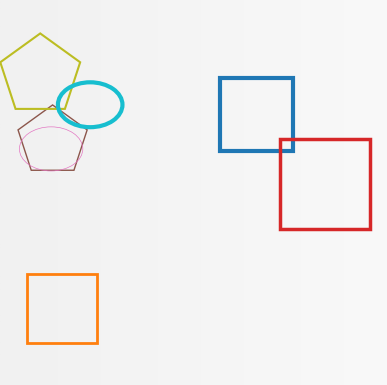[{"shape": "square", "thickness": 3, "radius": 0.47, "center": [0.662, 0.702]}, {"shape": "square", "thickness": 2, "radius": 0.45, "center": [0.16, 0.198]}, {"shape": "square", "thickness": 2.5, "radius": 0.58, "center": [0.839, 0.522]}, {"shape": "pentagon", "thickness": 1, "radius": 0.47, "center": [0.136, 0.634]}, {"shape": "oval", "thickness": 0.5, "radius": 0.41, "center": [0.132, 0.613]}, {"shape": "pentagon", "thickness": 1.5, "radius": 0.54, "center": [0.104, 0.805]}, {"shape": "oval", "thickness": 3, "radius": 0.42, "center": [0.233, 0.728]}]